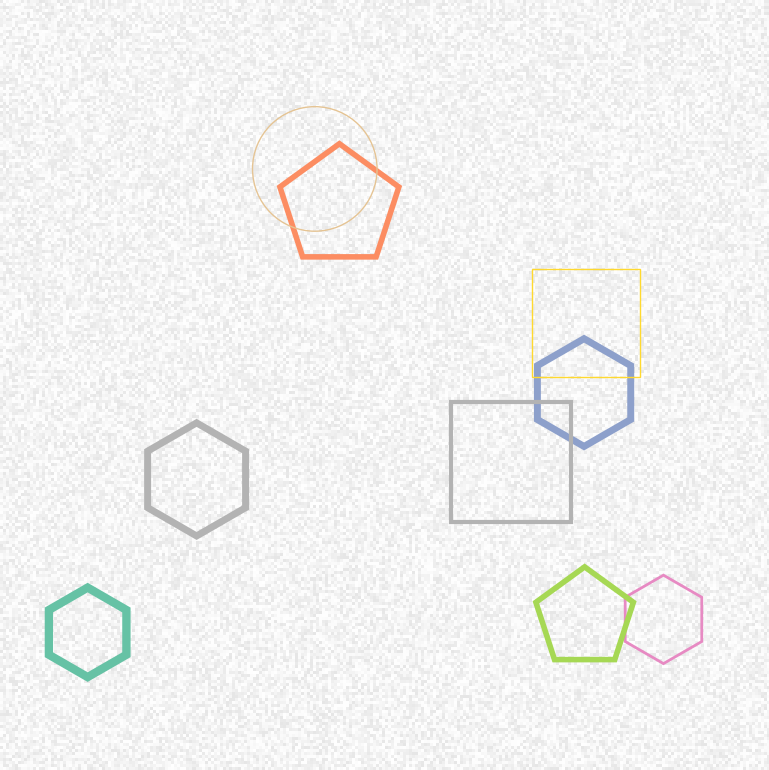[{"shape": "hexagon", "thickness": 3, "radius": 0.29, "center": [0.114, 0.179]}, {"shape": "pentagon", "thickness": 2, "radius": 0.41, "center": [0.441, 0.732]}, {"shape": "hexagon", "thickness": 2.5, "radius": 0.35, "center": [0.759, 0.49]}, {"shape": "hexagon", "thickness": 1, "radius": 0.29, "center": [0.862, 0.196]}, {"shape": "pentagon", "thickness": 2, "radius": 0.33, "center": [0.759, 0.197]}, {"shape": "square", "thickness": 0.5, "radius": 0.35, "center": [0.761, 0.58]}, {"shape": "circle", "thickness": 0.5, "radius": 0.4, "center": [0.409, 0.781]}, {"shape": "square", "thickness": 1.5, "radius": 0.39, "center": [0.664, 0.4]}, {"shape": "hexagon", "thickness": 2.5, "radius": 0.37, "center": [0.255, 0.377]}]